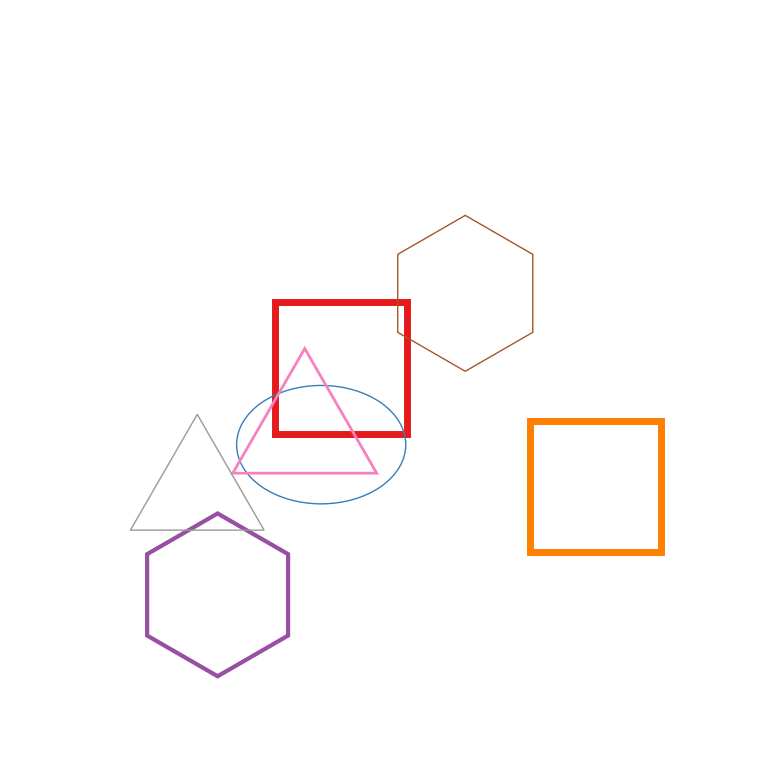[{"shape": "square", "thickness": 2.5, "radius": 0.43, "center": [0.443, 0.522]}, {"shape": "oval", "thickness": 0.5, "radius": 0.55, "center": [0.417, 0.423]}, {"shape": "hexagon", "thickness": 1.5, "radius": 0.53, "center": [0.283, 0.227]}, {"shape": "square", "thickness": 2.5, "radius": 0.43, "center": [0.773, 0.368]}, {"shape": "hexagon", "thickness": 0.5, "radius": 0.51, "center": [0.604, 0.619]}, {"shape": "triangle", "thickness": 1, "radius": 0.54, "center": [0.396, 0.439]}, {"shape": "triangle", "thickness": 0.5, "radius": 0.5, "center": [0.256, 0.362]}]